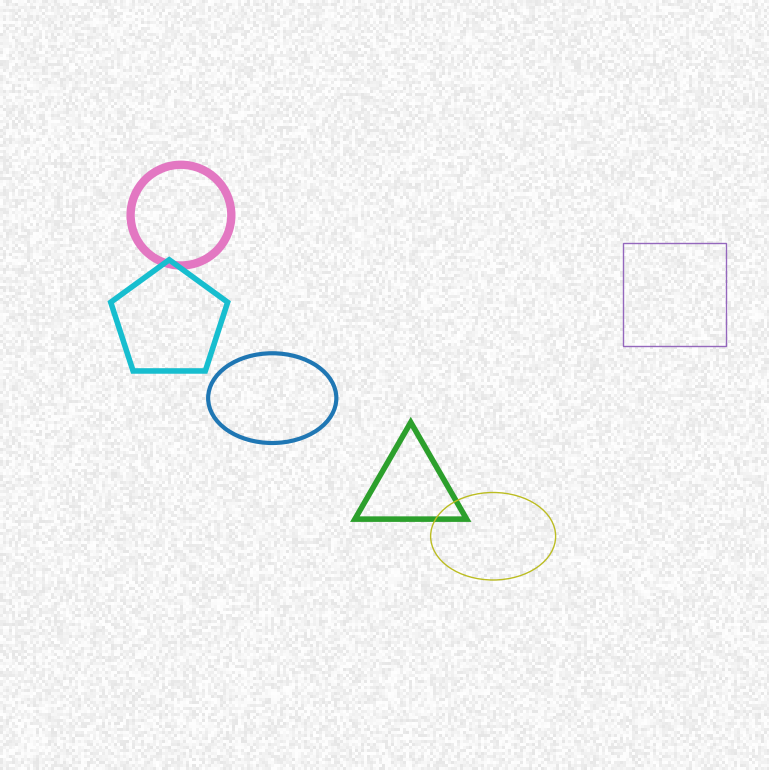[{"shape": "oval", "thickness": 1.5, "radius": 0.42, "center": [0.354, 0.483]}, {"shape": "triangle", "thickness": 2, "radius": 0.42, "center": [0.533, 0.368]}, {"shape": "square", "thickness": 0.5, "radius": 0.34, "center": [0.876, 0.617]}, {"shape": "circle", "thickness": 3, "radius": 0.33, "center": [0.235, 0.721]}, {"shape": "oval", "thickness": 0.5, "radius": 0.41, "center": [0.64, 0.304]}, {"shape": "pentagon", "thickness": 2, "radius": 0.4, "center": [0.22, 0.583]}]